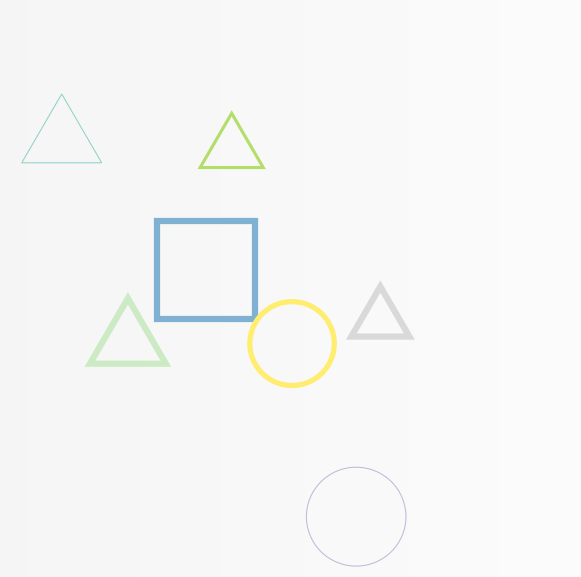[{"shape": "triangle", "thickness": 0.5, "radius": 0.4, "center": [0.106, 0.757]}, {"shape": "circle", "thickness": 0.5, "radius": 0.43, "center": [0.613, 0.104]}, {"shape": "square", "thickness": 3, "radius": 0.42, "center": [0.354, 0.531]}, {"shape": "triangle", "thickness": 1.5, "radius": 0.31, "center": [0.399, 0.74]}, {"shape": "triangle", "thickness": 3, "radius": 0.29, "center": [0.654, 0.445]}, {"shape": "triangle", "thickness": 3, "radius": 0.38, "center": [0.22, 0.407]}, {"shape": "circle", "thickness": 2.5, "radius": 0.36, "center": [0.502, 0.404]}]